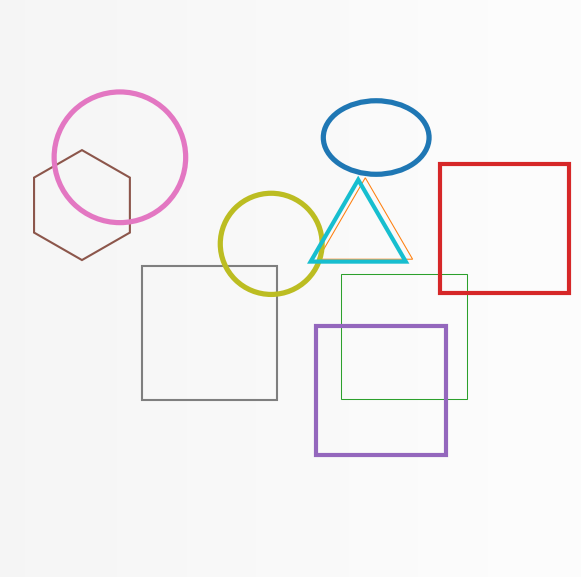[{"shape": "oval", "thickness": 2.5, "radius": 0.45, "center": [0.647, 0.761]}, {"shape": "triangle", "thickness": 0.5, "radius": 0.47, "center": [0.628, 0.597]}, {"shape": "square", "thickness": 0.5, "radius": 0.54, "center": [0.695, 0.416]}, {"shape": "square", "thickness": 2, "radius": 0.56, "center": [0.868, 0.604]}, {"shape": "square", "thickness": 2, "radius": 0.56, "center": [0.655, 0.323]}, {"shape": "hexagon", "thickness": 1, "radius": 0.48, "center": [0.141, 0.644]}, {"shape": "circle", "thickness": 2.5, "radius": 0.57, "center": [0.206, 0.727]}, {"shape": "square", "thickness": 1, "radius": 0.58, "center": [0.36, 0.423]}, {"shape": "circle", "thickness": 2.5, "radius": 0.44, "center": [0.467, 0.577]}, {"shape": "triangle", "thickness": 2, "radius": 0.47, "center": [0.616, 0.593]}]